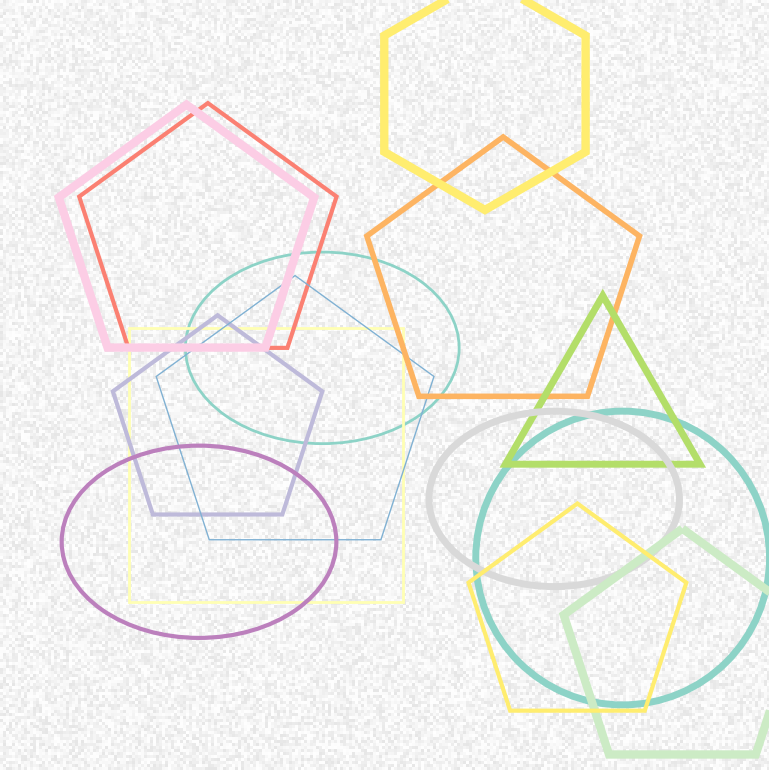[{"shape": "oval", "thickness": 1, "radius": 0.89, "center": [0.419, 0.548]}, {"shape": "circle", "thickness": 2.5, "radius": 0.95, "center": [0.809, 0.275]}, {"shape": "square", "thickness": 1, "radius": 0.89, "center": [0.345, 0.396]}, {"shape": "pentagon", "thickness": 1.5, "radius": 0.72, "center": [0.283, 0.448]}, {"shape": "pentagon", "thickness": 1.5, "radius": 0.88, "center": [0.27, 0.69]}, {"shape": "pentagon", "thickness": 0.5, "radius": 0.95, "center": [0.383, 0.452]}, {"shape": "pentagon", "thickness": 2, "radius": 0.93, "center": [0.653, 0.636]}, {"shape": "triangle", "thickness": 2.5, "radius": 0.73, "center": [0.783, 0.47]}, {"shape": "pentagon", "thickness": 3, "radius": 0.87, "center": [0.242, 0.69]}, {"shape": "oval", "thickness": 2.5, "radius": 0.81, "center": [0.72, 0.352]}, {"shape": "oval", "thickness": 1.5, "radius": 0.89, "center": [0.258, 0.296]}, {"shape": "pentagon", "thickness": 3, "radius": 0.81, "center": [0.886, 0.151]}, {"shape": "hexagon", "thickness": 3, "radius": 0.75, "center": [0.63, 0.878]}, {"shape": "pentagon", "thickness": 1.5, "radius": 0.74, "center": [0.75, 0.197]}]